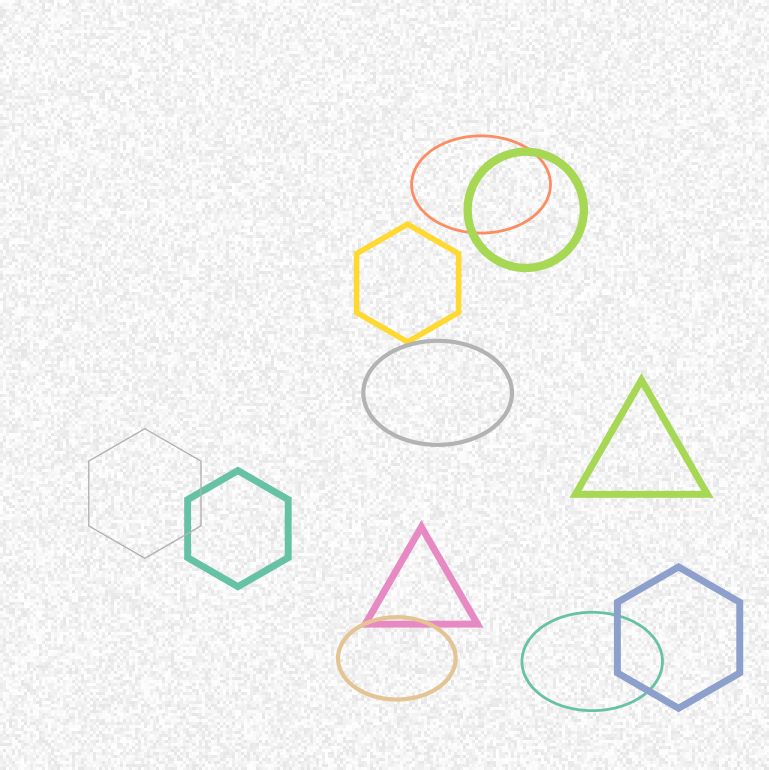[{"shape": "hexagon", "thickness": 2.5, "radius": 0.38, "center": [0.309, 0.313]}, {"shape": "oval", "thickness": 1, "radius": 0.46, "center": [0.769, 0.141]}, {"shape": "oval", "thickness": 1, "radius": 0.45, "center": [0.625, 0.76]}, {"shape": "hexagon", "thickness": 2.5, "radius": 0.46, "center": [0.881, 0.172]}, {"shape": "triangle", "thickness": 2.5, "radius": 0.42, "center": [0.547, 0.232]}, {"shape": "circle", "thickness": 3, "radius": 0.38, "center": [0.683, 0.727]}, {"shape": "triangle", "thickness": 2.5, "radius": 0.49, "center": [0.833, 0.407]}, {"shape": "hexagon", "thickness": 2, "radius": 0.38, "center": [0.529, 0.632]}, {"shape": "oval", "thickness": 1.5, "radius": 0.38, "center": [0.515, 0.145]}, {"shape": "hexagon", "thickness": 0.5, "radius": 0.42, "center": [0.188, 0.359]}, {"shape": "oval", "thickness": 1.5, "radius": 0.48, "center": [0.568, 0.49]}]